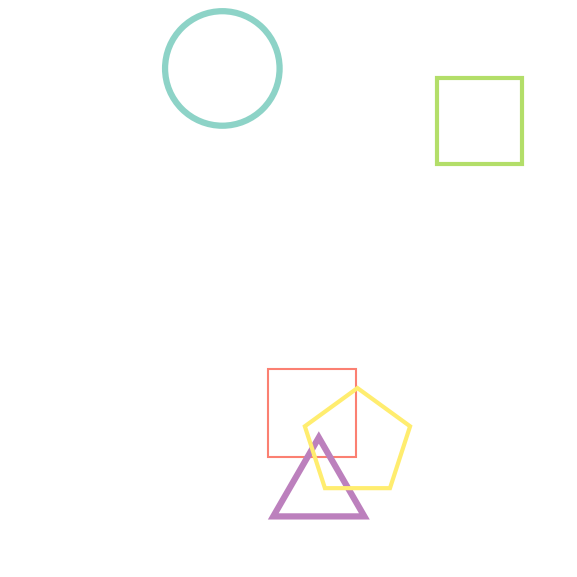[{"shape": "circle", "thickness": 3, "radius": 0.5, "center": [0.385, 0.881]}, {"shape": "square", "thickness": 1, "radius": 0.38, "center": [0.54, 0.284]}, {"shape": "square", "thickness": 2, "radius": 0.37, "center": [0.831, 0.79]}, {"shape": "triangle", "thickness": 3, "radius": 0.46, "center": [0.552, 0.15]}, {"shape": "pentagon", "thickness": 2, "radius": 0.48, "center": [0.619, 0.231]}]